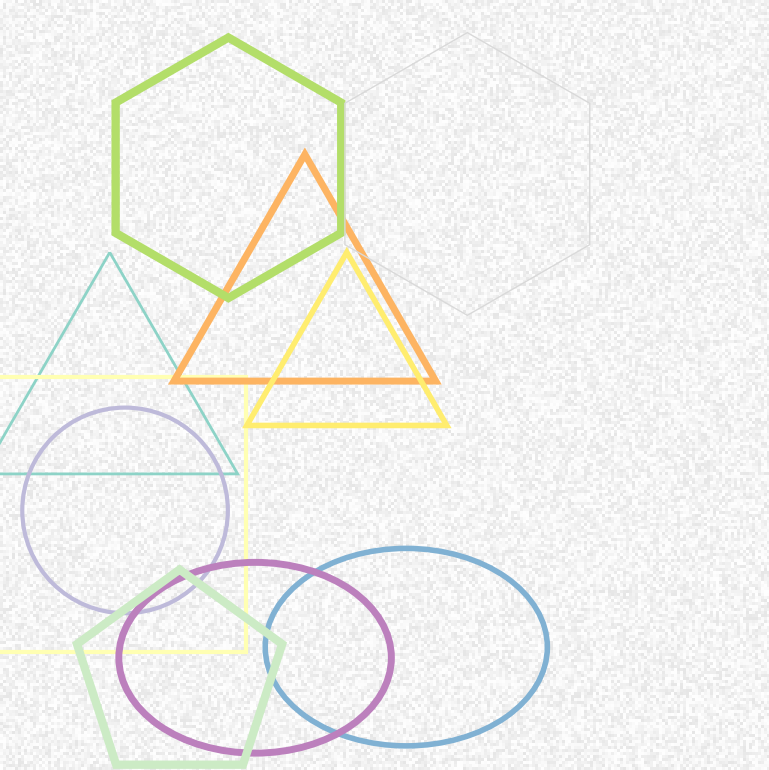[{"shape": "triangle", "thickness": 1, "radius": 0.96, "center": [0.143, 0.48]}, {"shape": "square", "thickness": 1.5, "radius": 0.89, "center": [0.141, 0.332]}, {"shape": "circle", "thickness": 1.5, "radius": 0.67, "center": [0.162, 0.337]}, {"shape": "oval", "thickness": 2, "radius": 0.92, "center": [0.528, 0.16]}, {"shape": "triangle", "thickness": 2.5, "radius": 0.98, "center": [0.396, 0.603]}, {"shape": "hexagon", "thickness": 3, "radius": 0.85, "center": [0.297, 0.782]}, {"shape": "hexagon", "thickness": 0.5, "radius": 0.92, "center": [0.607, 0.774]}, {"shape": "oval", "thickness": 2.5, "radius": 0.88, "center": [0.331, 0.146]}, {"shape": "pentagon", "thickness": 3, "radius": 0.7, "center": [0.233, 0.12]}, {"shape": "triangle", "thickness": 2, "radius": 0.75, "center": [0.45, 0.522]}]